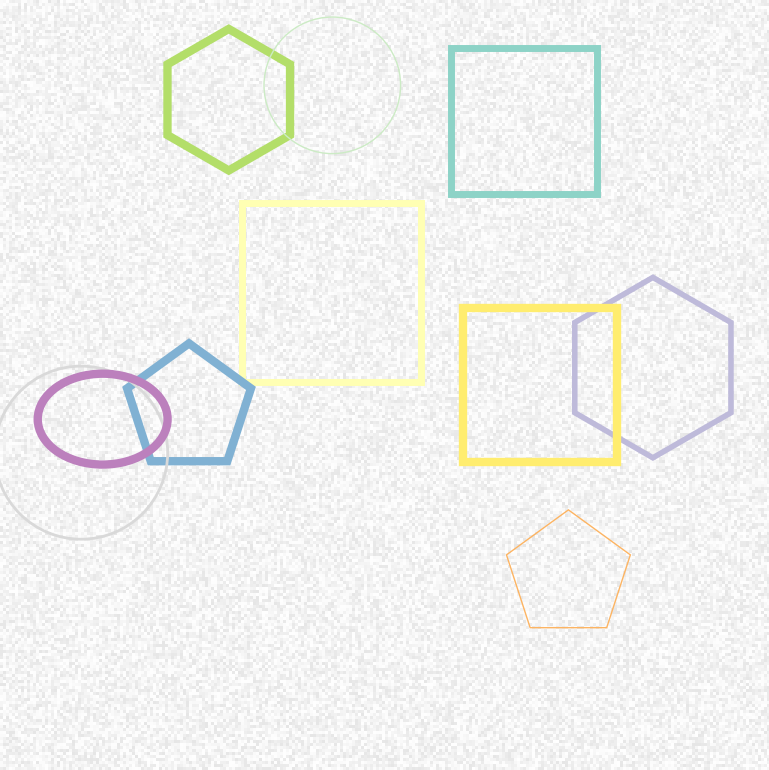[{"shape": "square", "thickness": 2.5, "radius": 0.47, "center": [0.68, 0.843]}, {"shape": "square", "thickness": 2.5, "radius": 0.58, "center": [0.431, 0.621]}, {"shape": "hexagon", "thickness": 2, "radius": 0.59, "center": [0.848, 0.523]}, {"shape": "pentagon", "thickness": 3, "radius": 0.42, "center": [0.245, 0.469]}, {"shape": "pentagon", "thickness": 0.5, "radius": 0.42, "center": [0.738, 0.253]}, {"shape": "hexagon", "thickness": 3, "radius": 0.46, "center": [0.297, 0.871]}, {"shape": "circle", "thickness": 1, "radius": 0.56, "center": [0.105, 0.412]}, {"shape": "oval", "thickness": 3, "radius": 0.42, "center": [0.133, 0.456]}, {"shape": "circle", "thickness": 0.5, "radius": 0.44, "center": [0.432, 0.889]}, {"shape": "square", "thickness": 3, "radius": 0.5, "center": [0.702, 0.5]}]